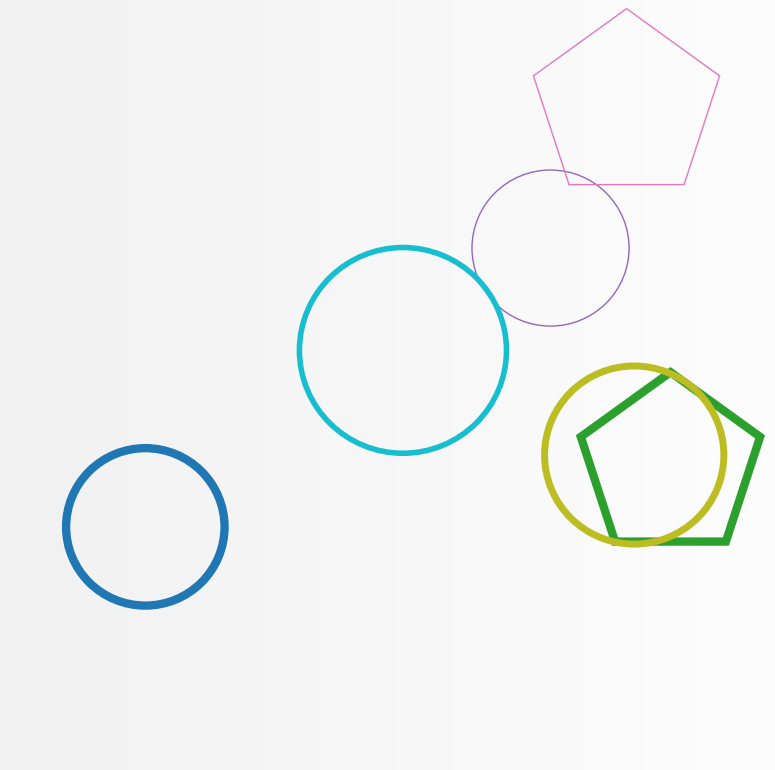[{"shape": "circle", "thickness": 3, "radius": 0.51, "center": [0.188, 0.316]}, {"shape": "pentagon", "thickness": 3, "radius": 0.61, "center": [0.865, 0.395]}, {"shape": "circle", "thickness": 0.5, "radius": 0.51, "center": [0.71, 0.678]}, {"shape": "pentagon", "thickness": 0.5, "radius": 0.63, "center": [0.808, 0.862]}, {"shape": "circle", "thickness": 2.5, "radius": 0.58, "center": [0.818, 0.409]}, {"shape": "circle", "thickness": 2, "radius": 0.67, "center": [0.52, 0.545]}]